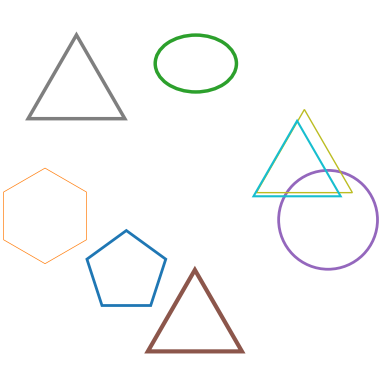[{"shape": "pentagon", "thickness": 2, "radius": 0.54, "center": [0.328, 0.294]}, {"shape": "hexagon", "thickness": 0.5, "radius": 0.62, "center": [0.117, 0.439]}, {"shape": "oval", "thickness": 2.5, "radius": 0.53, "center": [0.509, 0.835]}, {"shape": "circle", "thickness": 2, "radius": 0.64, "center": [0.852, 0.429]}, {"shape": "triangle", "thickness": 3, "radius": 0.71, "center": [0.506, 0.158]}, {"shape": "triangle", "thickness": 2.5, "radius": 0.72, "center": [0.199, 0.764]}, {"shape": "triangle", "thickness": 1, "radius": 0.72, "center": [0.791, 0.572]}, {"shape": "triangle", "thickness": 1.5, "radius": 0.65, "center": [0.772, 0.556]}]